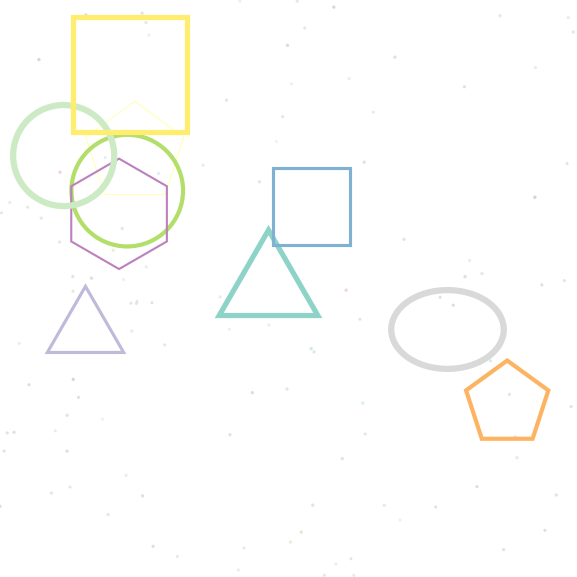[{"shape": "triangle", "thickness": 2.5, "radius": 0.49, "center": [0.465, 0.502]}, {"shape": "pentagon", "thickness": 0.5, "radius": 0.45, "center": [0.233, 0.734]}, {"shape": "triangle", "thickness": 1.5, "radius": 0.38, "center": [0.148, 0.427]}, {"shape": "square", "thickness": 1.5, "radius": 0.34, "center": [0.539, 0.641]}, {"shape": "pentagon", "thickness": 2, "radius": 0.37, "center": [0.878, 0.3]}, {"shape": "circle", "thickness": 2, "radius": 0.48, "center": [0.22, 0.669]}, {"shape": "oval", "thickness": 3, "radius": 0.49, "center": [0.775, 0.429]}, {"shape": "hexagon", "thickness": 1, "radius": 0.48, "center": [0.206, 0.629]}, {"shape": "circle", "thickness": 3, "radius": 0.44, "center": [0.11, 0.73]}, {"shape": "square", "thickness": 2.5, "radius": 0.5, "center": [0.225, 0.871]}]